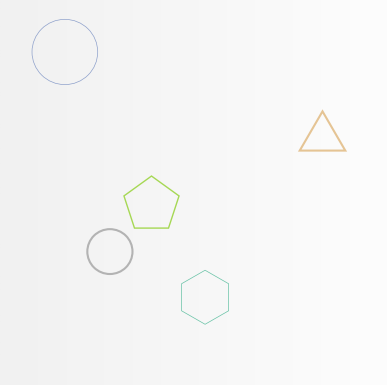[{"shape": "hexagon", "thickness": 0.5, "radius": 0.35, "center": [0.529, 0.228]}, {"shape": "circle", "thickness": 0.5, "radius": 0.42, "center": [0.167, 0.865]}, {"shape": "pentagon", "thickness": 1, "radius": 0.37, "center": [0.391, 0.468]}, {"shape": "triangle", "thickness": 1.5, "radius": 0.34, "center": [0.832, 0.643]}, {"shape": "circle", "thickness": 1.5, "radius": 0.29, "center": [0.284, 0.347]}]